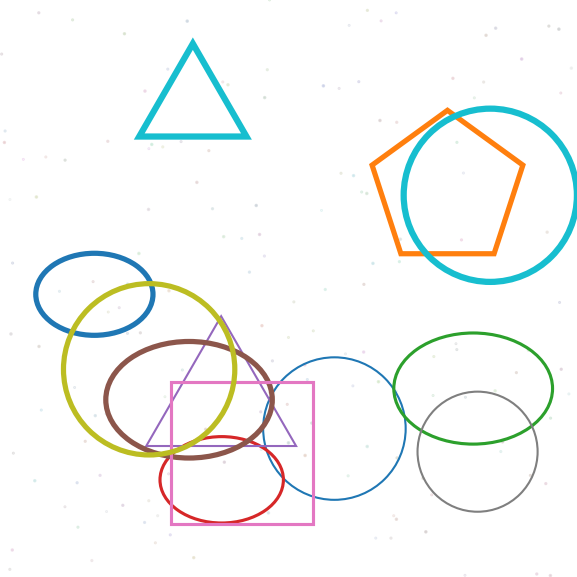[{"shape": "oval", "thickness": 2.5, "radius": 0.51, "center": [0.163, 0.49]}, {"shape": "circle", "thickness": 1, "radius": 0.62, "center": [0.579, 0.257]}, {"shape": "pentagon", "thickness": 2.5, "radius": 0.69, "center": [0.775, 0.671]}, {"shape": "oval", "thickness": 1.5, "radius": 0.69, "center": [0.819, 0.326]}, {"shape": "oval", "thickness": 1.5, "radius": 0.53, "center": [0.384, 0.168]}, {"shape": "triangle", "thickness": 1, "radius": 0.75, "center": [0.383, 0.302]}, {"shape": "oval", "thickness": 2.5, "radius": 0.72, "center": [0.327, 0.307]}, {"shape": "square", "thickness": 1.5, "radius": 0.61, "center": [0.42, 0.214]}, {"shape": "circle", "thickness": 1, "radius": 0.52, "center": [0.827, 0.217]}, {"shape": "circle", "thickness": 2.5, "radius": 0.74, "center": [0.258, 0.36]}, {"shape": "triangle", "thickness": 3, "radius": 0.54, "center": [0.334, 0.816]}, {"shape": "circle", "thickness": 3, "radius": 0.75, "center": [0.849, 0.661]}]